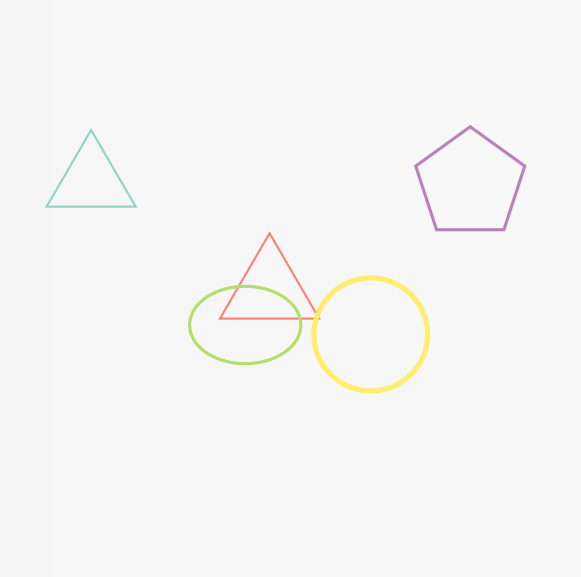[{"shape": "triangle", "thickness": 1, "radius": 0.44, "center": [0.157, 0.686]}, {"shape": "triangle", "thickness": 1, "radius": 0.49, "center": [0.464, 0.497]}, {"shape": "oval", "thickness": 1.5, "radius": 0.48, "center": [0.422, 0.436]}, {"shape": "pentagon", "thickness": 1.5, "radius": 0.49, "center": [0.809, 0.681]}, {"shape": "circle", "thickness": 2.5, "radius": 0.49, "center": [0.638, 0.42]}]